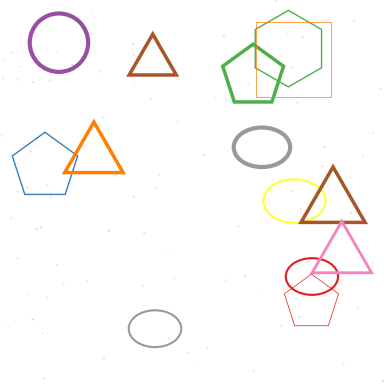[{"shape": "oval", "thickness": 1.5, "radius": 0.34, "center": [0.81, 0.282]}, {"shape": "pentagon", "thickness": 0.5, "radius": 0.37, "center": [0.809, 0.214]}, {"shape": "pentagon", "thickness": 1, "radius": 0.45, "center": [0.117, 0.567]}, {"shape": "hexagon", "thickness": 1, "radius": 0.5, "center": [0.749, 0.874]}, {"shape": "pentagon", "thickness": 2.5, "radius": 0.42, "center": [0.657, 0.802]}, {"shape": "circle", "thickness": 3, "radius": 0.38, "center": [0.153, 0.889]}, {"shape": "triangle", "thickness": 2.5, "radius": 0.44, "center": [0.244, 0.595]}, {"shape": "square", "thickness": 0.5, "radius": 0.48, "center": [0.762, 0.845]}, {"shape": "oval", "thickness": 1.5, "radius": 0.4, "center": [0.765, 0.478]}, {"shape": "triangle", "thickness": 2.5, "radius": 0.35, "center": [0.397, 0.841]}, {"shape": "triangle", "thickness": 2.5, "radius": 0.48, "center": [0.865, 0.47]}, {"shape": "triangle", "thickness": 2, "radius": 0.45, "center": [0.888, 0.336]}, {"shape": "oval", "thickness": 3, "radius": 0.37, "center": [0.68, 0.617]}, {"shape": "oval", "thickness": 1.5, "radius": 0.34, "center": [0.403, 0.146]}]